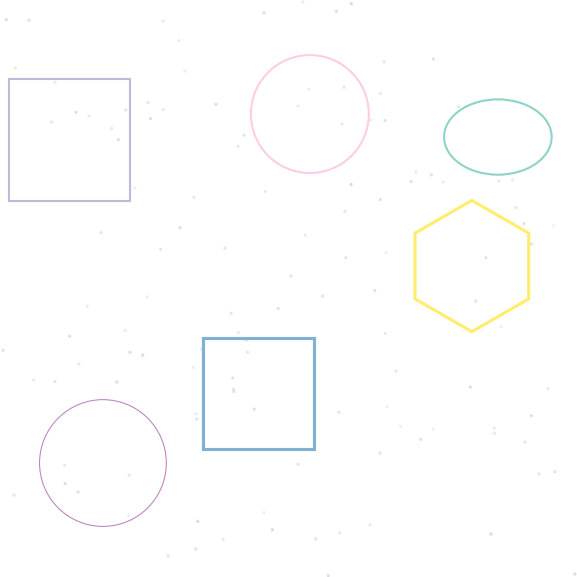[{"shape": "oval", "thickness": 1, "radius": 0.47, "center": [0.862, 0.762]}, {"shape": "square", "thickness": 1, "radius": 0.52, "center": [0.121, 0.757]}, {"shape": "square", "thickness": 1.5, "radius": 0.48, "center": [0.448, 0.318]}, {"shape": "circle", "thickness": 1, "radius": 0.51, "center": [0.537, 0.802]}, {"shape": "circle", "thickness": 0.5, "radius": 0.55, "center": [0.178, 0.197]}, {"shape": "hexagon", "thickness": 1.5, "radius": 0.57, "center": [0.817, 0.538]}]